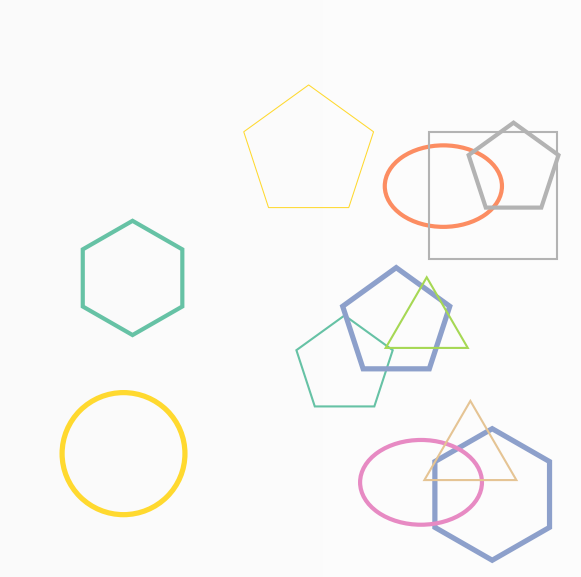[{"shape": "hexagon", "thickness": 2, "radius": 0.49, "center": [0.228, 0.518]}, {"shape": "pentagon", "thickness": 1, "radius": 0.44, "center": [0.593, 0.366]}, {"shape": "oval", "thickness": 2, "radius": 0.5, "center": [0.763, 0.677]}, {"shape": "hexagon", "thickness": 2.5, "radius": 0.57, "center": [0.847, 0.143]}, {"shape": "pentagon", "thickness": 2.5, "radius": 0.48, "center": [0.682, 0.439]}, {"shape": "oval", "thickness": 2, "radius": 0.52, "center": [0.724, 0.164]}, {"shape": "triangle", "thickness": 1, "radius": 0.41, "center": [0.734, 0.437]}, {"shape": "pentagon", "thickness": 0.5, "radius": 0.59, "center": [0.531, 0.735]}, {"shape": "circle", "thickness": 2.5, "radius": 0.53, "center": [0.213, 0.214]}, {"shape": "triangle", "thickness": 1, "radius": 0.46, "center": [0.809, 0.214]}, {"shape": "square", "thickness": 1, "radius": 0.55, "center": [0.848, 0.661]}, {"shape": "pentagon", "thickness": 2, "radius": 0.41, "center": [0.884, 0.705]}]